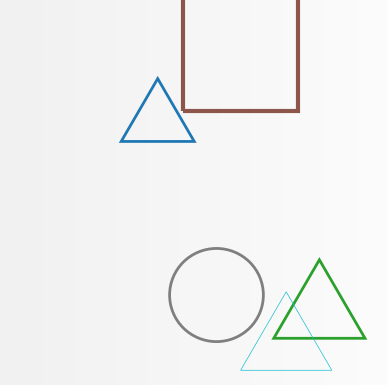[{"shape": "triangle", "thickness": 2, "radius": 0.54, "center": [0.407, 0.687]}, {"shape": "triangle", "thickness": 2, "radius": 0.68, "center": [0.824, 0.189]}, {"shape": "square", "thickness": 3, "radius": 0.75, "center": [0.621, 0.861]}, {"shape": "circle", "thickness": 2, "radius": 0.6, "center": [0.559, 0.234]}, {"shape": "triangle", "thickness": 0.5, "radius": 0.68, "center": [0.739, 0.106]}]